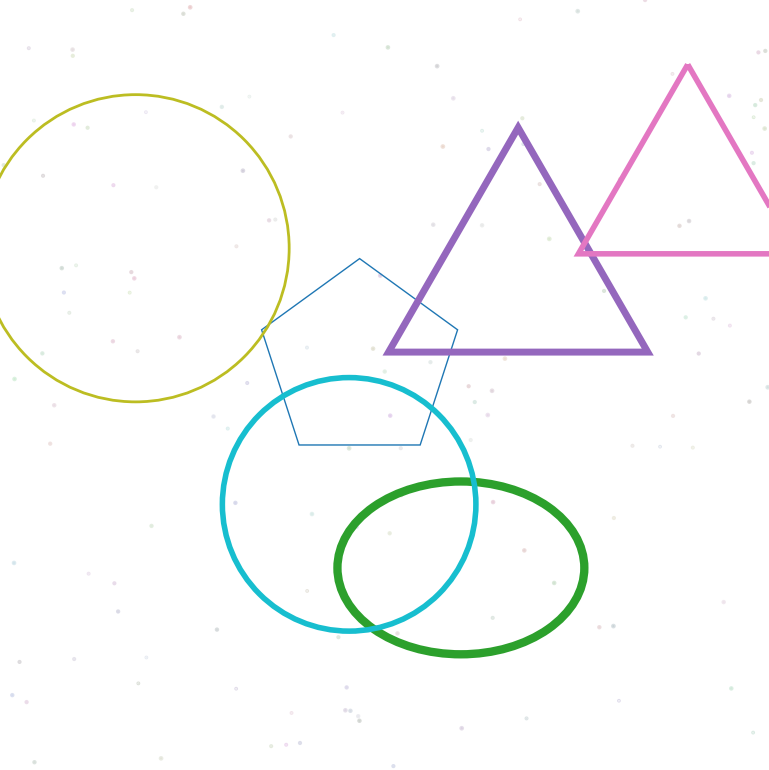[{"shape": "pentagon", "thickness": 0.5, "radius": 0.67, "center": [0.467, 0.53]}, {"shape": "oval", "thickness": 3, "radius": 0.8, "center": [0.599, 0.262]}, {"shape": "triangle", "thickness": 2.5, "radius": 0.97, "center": [0.673, 0.64]}, {"shape": "triangle", "thickness": 2, "radius": 0.82, "center": [0.893, 0.752]}, {"shape": "circle", "thickness": 1, "radius": 1.0, "center": [0.176, 0.678]}, {"shape": "circle", "thickness": 2, "radius": 0.82, "center": [0.453, 0.345]}]